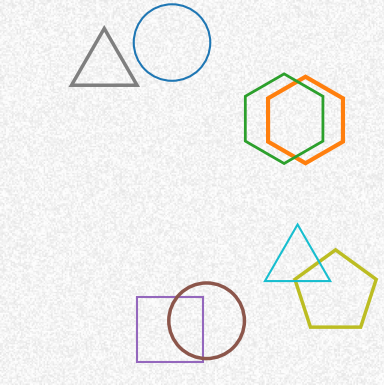[{"shape": "circle", "thickness": 1.5, "radius": 0.5, "center": [0.447, 0.89]}, {"shape": "hexagon", "thickness": 3, "radius": 0.56, "center": [0.794, 0.688]}, {"shape": "hexagon", "thickness": 2, "radius": 0.58, "center": [0.738, 0.692]}, {"shape": "square", "thickness": 1.5, "radius": 0.43, "center": [0.441, 0.144]}, {"shape": "circle", "thickness": 2.5, "radius": 0.49, "center": [0.537, 0.167]}, {"shape": "triangle", "thickness": 2.5, "radius": 0.49, "center": [0.271, 0.828]}, {"shape": "pentagon", "thickness": 2.5, "radius": 0.55, "center": [0.872, 0.24]}, {"shape": "triangle", "thickness": 1.5, "radius": 0.49, "center": [0.773, 0.319]}]